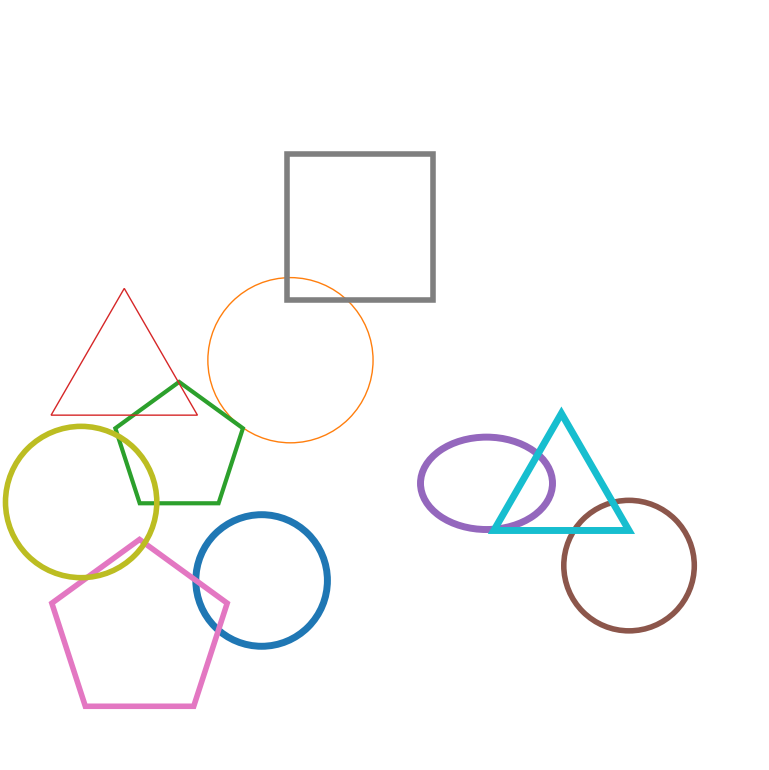[{"shape": "circle", "thickness": 2.5, "radius": 0.43, "center": [0.34, 0.246]}, {"shape": "circle", "thickness": 0.5, "radius": 0.54, "center": [0.377, 0.532]}, {"shape": "pentagon", "thickness": 1.5, "radius": 0.44, "center": [0.233, 0.417]}, {"shape": "triangle", "thickness": 0.5, "radius": 0.55, "center": [0.161, 0.516]}, {"shape": "oval", "thickness": 2.5, "radius": 0.43, "center": [0.632, 0.372]}, {"shape": "circle", "thickness": 2, "radius": 0.42, "center": [0.817, 0.265]}, {"shape": "pentagon", "thickness": 2, "radius": 0.6, "center": [0.181, 0.18]}, {"shape": "square", "thickness": 2, "radius": 0.47, "center": [0.468, 0.706]}, {"shape": "circle", "thickness": 2, "radius": 0.49, "center": [0.105, 0.348]}, {"shape": "triangle", "thickness": 2.5, "radius": 0.51, "center": [0.729, 0.362]}]